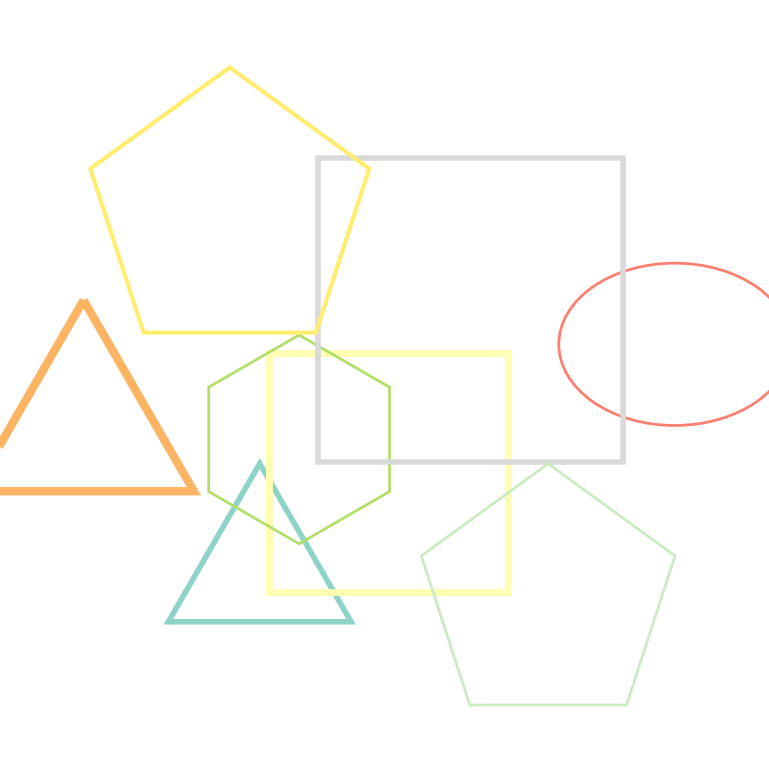[{"shape": "triangle", "thickness": 2, "radius": 0.68, "center": [0.337, 0.261]}, {"shape": "square", "thickness": 2.5, "radius": 0.78, "center": [0.504, 0.386]}, {"shape": "oval", "thickness": 1, "radius": 0.75, "center": [0.876, 0.553]}, {"shape": "triangle", "thickness": 3, "radius": 0.83, "center": [0.109, 0.445]}, {"shape": "hexagon", "thickness": 1, "radius": 0.68, "center": [0.388, 0.429]}, {"shape": "square", "thickness": 2, "radius": 0.99, "center": [0.611, 0.597]}, {"shape": "pentagon", "thickness": 1, "radius": 0.87, "center": [0.712, 0.225]}, {"shape": "pentagon", "thickness": 1.5, "radius": 0.95, "center": [0.298, 0.722]}]